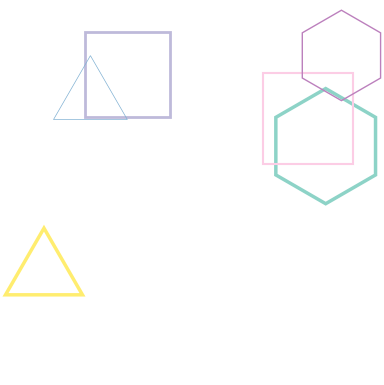[{"shape": "hexagon", "thickness": 2.5, "radius": 0.75, "center": [0.846, 0.62]}, {"shape": "square", "thickness": 2, "radius": 0.55, "center": [0.332, 0.807]}, {"shape": "triangle", "thickness": 0.5, "radius": 0.55, "center": [0.235, 0.745]}, {"shape": "square", "thickness": 1.5, "radius": 0.59, "center": [0.8, 0.692]}, {"shape": "hexagon", "thickness": 1, "radius": 0.59, "center": [0.887, 0.856]}, {"shape": "triangle", "thickness": 2.5, "radius": 0.58, "center": [0.114, 0.292]}]